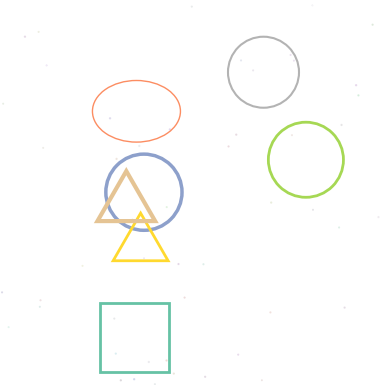[{"shape": "square", "thickness": 2, "radius": 0.45, "center": [0.349, 0.123]}, {"shape": "oval", "thickness": 1, "radius": 0.57, "center": [0.354, 0.711]}, {"shape": "circle", "thickness": 2.5, "radius": 0.49, "center": [0.374, 0.501]}, {"shape": "circle", "thickness": 2, "radius": 0.49, "center": [0.795, 0.585]}, {"shape": "triangle", "thickness": 2, "radius": 0.41, "center": [0.365, 0.364]}, {"shape": "triangle", "thickness": 3, "radius": 0.43, "center": [0.328, 0.469]}, {"shape": "circle", "thickness": 1.5, "radius": 0.46, "center": [0.684, 0.812]}]